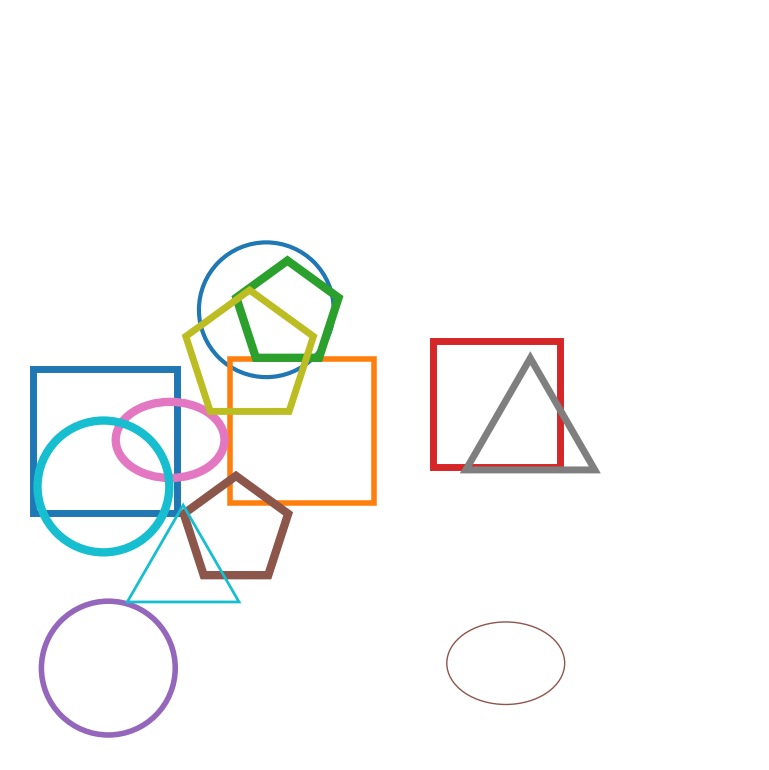[{"shape": "square", "thickness": 2.5, "radius": 0.47, "center": [0.137, 0.428]}, {"shape": "circle", "thickness": 1.5, "radius": 0.44, "center": [0.346, 0.598]}, {"shape": "square", "thickness": 2, "radius": 0.47, "center": [0.393, 0.44]}, {"shape": "pentagon", "thickness": 3, "radius": 0.35, "center": [0.373, 0.592]}, {"shape": "square", "thickness": 2.5, "radius": 0.41, "center": [0.645, 0.475]}, {"shape": "circle", "thickness": 2, "radius": 0.43, "center": [0.141, 0.132]}, {"shape": "oval", "thickness": 0.5, "radius": 0.38, "center": [0.657, 0.139]}, {"shape": "pentagon", "thickness": 3, "radius": 0.36, "center": [0.306, 0.311]}, {"shape": "oval", "thickness": 3, "radius": 0.35, "center": [0.221, 0.429]}, {"shape": "triangle", "thickness": 2.5, "radius": 0.48, "center": [0.689, 0.438]}, {"shape": "pentagon", "thickness": 2.5, "radius": 0.44, "center": [0.324, 0.536]}, {"shape": "triangle", "thickness": 1, "radius": 0.42, "center": [0.238, 0.26]}, {"shape": "circle", "thickness": 3, "radius": 0.43, "center": [0.134, 0.368]}]